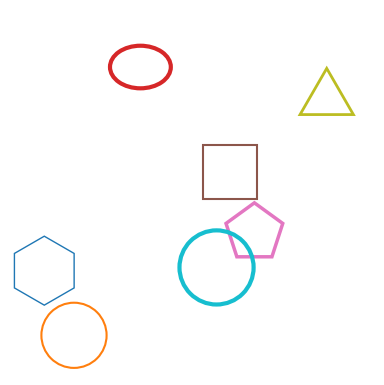[{"shape": "hexagon", "thickness": 1, "radius": 0.45, "center": [0.115, 0.297]}, {"shape": "circle", "thickness": 1.5, "radius": 0.42, "center": [0.192, 0.129]}, {"shape": "oval", "thickness": 3, "radius": 0.4, "center": [0.365, 0.826]}, {"shape": "square", "thickness": 1.5, "radius": 0.35, "center": [0.599, 0.554]}, {"shape": "pentagon", "thickness": 2.5, "radius": 0.39, "center": [0.661, 0.396]}, {"shape": "triangle", "thickness": 2, "radius": 0.4, "center": [0.849, 0.742]}, {"shape": "circle", "thickness": 3, "radius": 0.48, "center": [0.562, 0.305]}]